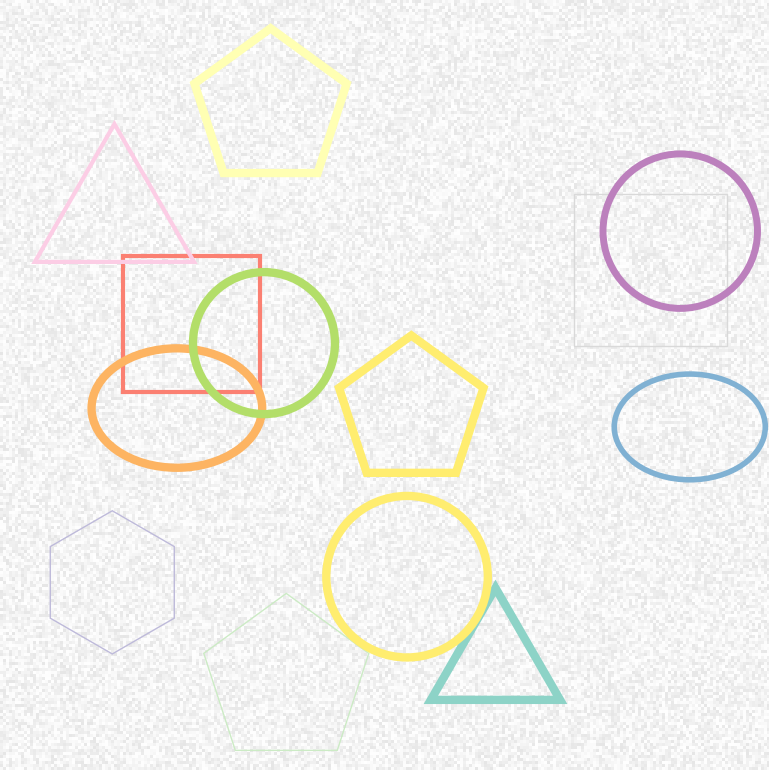[{"shape": "triangle", "thickness": 3, "radius": 0.48, "center": [0.643, 0.14]}, {"shape": "pentagon", "thickness": 3, "radius": 0.52, "center": [0.351, 0.859]}, {"shape": "hexagon", "thickness": 0.5, "radius": 0.46, "center": [0.146, 0.244]}, {"shape": "square", "thickness": 1.5, "radius": 0.44, "center": [0.248, 0.579]}, {"shape": "oval", "thickness": 2, "radius": 0.49, "center": [0.896, 0.446]}, {"shape": "oval", "thickness": 3, "radius": 0.55, "center": [0.23, 0.47]}, {"shape": "circle", "thickness": 3, "radius": 0.46, "center": [0.343, 0.554]}, {"shape": "triangle", "thickness": 1.5, "radius": 0.6, "center": [0.149, 0.72]}, {"shape": "square", "thickness": 0.5, "radius": 0.5, "center": [0.845, 0.649]}, {"shape": "circle", "thickness": 2.5, "radius": 0.5, "center": [0.883, 0.7]}, {"shape": "pentagon", "thickness": 0.5, "radius": 0.56, "center": [0.372, 0.117]}, {"shape": "circle", "thickness": 3, "radius": 0.52, "center": [0.529, 0.251]}, {"shape": "pentagon", "thickness": 3, "radius": 0.49, "center": [0.534, 0.466]}]